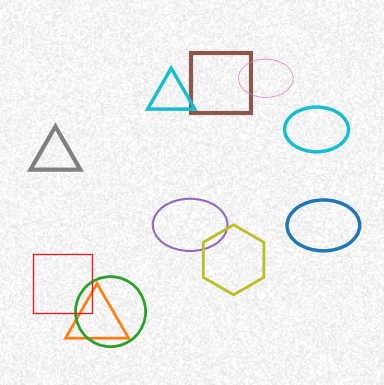[{"shape": "oval", "thickness": 2.5, "radius": 0.47, "center": [0.84, 0.415]}, {"shape": "triangle", "thickness": 2, "radius": 0.47, "center": [0.252, 0.169]}, {"shape": "circle", "thickness": 2, "radius": 0.45, "center": [0.287, 0.19]}, {"shape": "square", "thickness": 1, "radius": 0.38, "center": [0.163, 0.263]}, {"shape": "oval", "thickness": 1.5, "radius": 0.48, "center": [0.494, 0.416]}, {"shape": "square", "thickness": 3, "radius": 0.39, "center": [0.574, 0.784]}, {"shape": "oval", "thickness": 0.5, "radius": 0.36, "center": [0.69, 0.797]}, {"shape": "triangle", "thickness": 3, "radius": 0.37, "center": [0.144, 0.597]}, {"shape": "hexagon", "thickness": 2, "radius": 0.45, "center": [0.607, 0.325]}, {"shape": "triangle", "thickness": 2.5, "radius": 0.35, "center": [0.445, 0.752]}, {"shape": "oval", "thickness": 2.5, "radius": 0.42, "center": [0.822, 0.664]}]